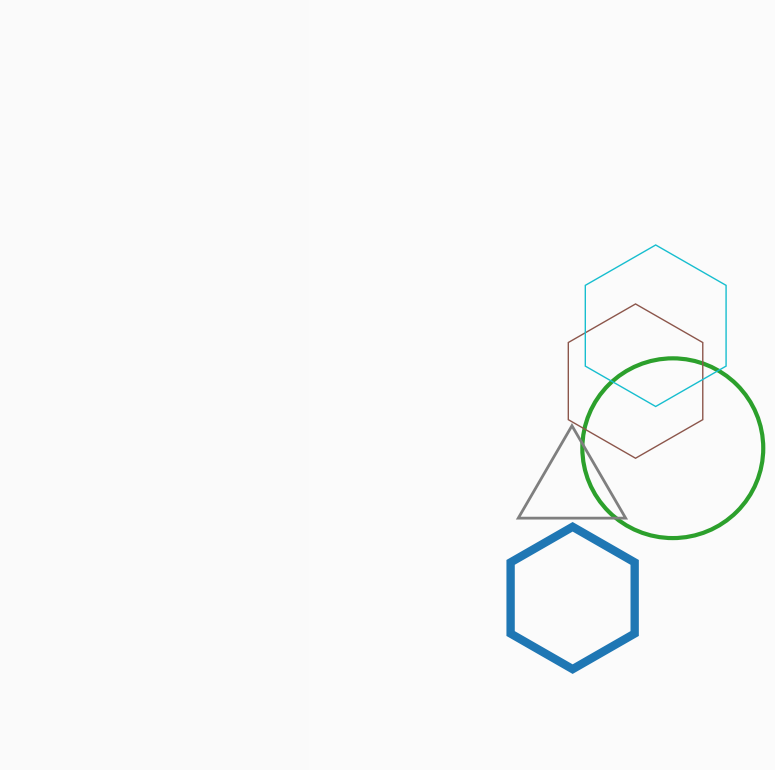[{"shape": "hexagon", "thickness": 3, "radius": 0.46, "center": [0.739, 0.223]}, {"shape": "circle", "thickness": 1.5, "radius": 0.58, "center": [0.868, 0.418]}, {"shape": "hexagon", "thickness": 0.5, "radius": 0.5, "center": [0.82, 0.505]}, {"shape": "triangle", "thickness": 1, "radius": 0.4, "center": [0.738, 0.367]}, {"shape": "hexagon", "thickness": 0.5, "radius": 0.52, "center": [0.846, 0.577]}]